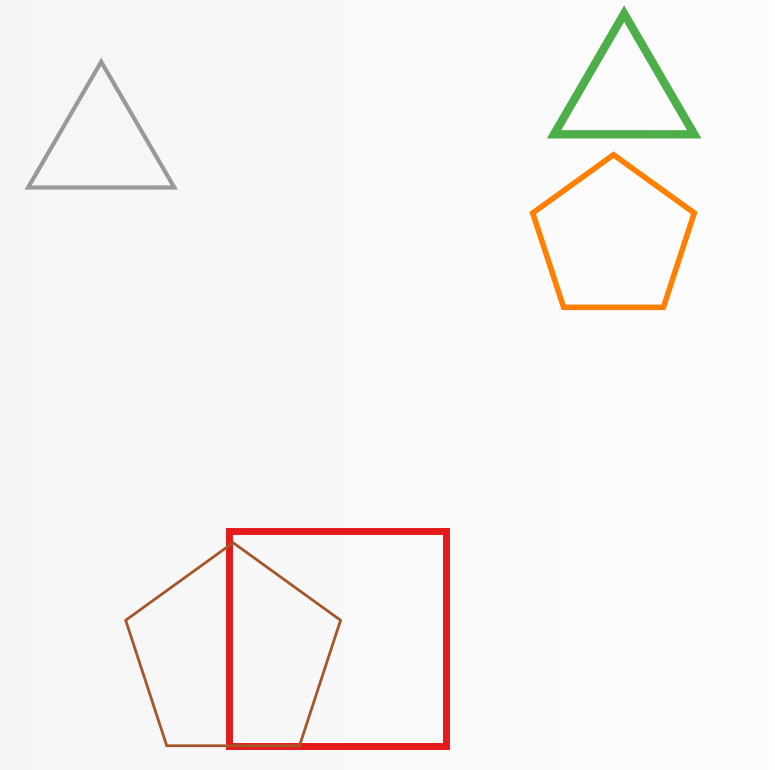[{"shape": "square", "thickness": 2.5, "radius": 0.7, "center": [0.435, 0.171]}, {"shape": "triangle", "thickness": 3, "radius": 0.52, "center": [0.805, 0.878]}, {"shape": "pentagon", "thickness": 2, "radius": 0.55, "center": [0.792, 0.689]}, {"shape": "pentagon", "thickness": 1, "radius": 0.73, "center": [0.301, 0.149]}, {"shape": "triangle", "thickness": 1.5, "radius": 0.54, "center": [0.131, 0.811]}]